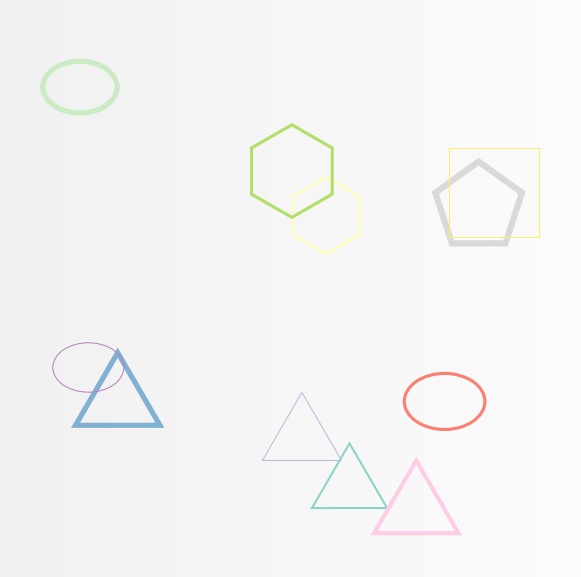[{"shape": "triangle", "thickness": 1, "radius": 0.37, "center": [0.601, 0.157]}, {"shape": "hexagon", "thickness": 1, "radius": 0.33, "center": [0.561, 0.626]}, {"shape": "triangle", "thickness": 0.5, "radius": 0.39, "center": [0.519, 0.241]}, {"shape": "oval", "thickness": 1.5, "radius": 0.35, "center": [0.765, 0.304]}, {"shape": "triangle", "thickness": 2.5, "radius": 0.42, "center": [0.203, 0.305]}, {"shape": "hexagon", "thickness": 1.5, "radius": 0.4, "center": [0.502, 0.703]}, {"shape": "triangle", "thickness": 2, "radius": 0.42, "center": [0.716, 0.118]}, {"shape": "pentagon", "thickness": 3, "radius": 0.39, "center": [0.824, 0.641]}, {"shape": "oval", "thickness": 0.5, "radius": 0.31, "center": [0.152, 0.363]}, {"shape": "oval", "thickness": 2.5, "radius": 0.32, "center": [0.138, 0.848]}, {"shape": "square", "thickness": 0.5, "radius": 0.39, "center": [0.85, 0.666]}]